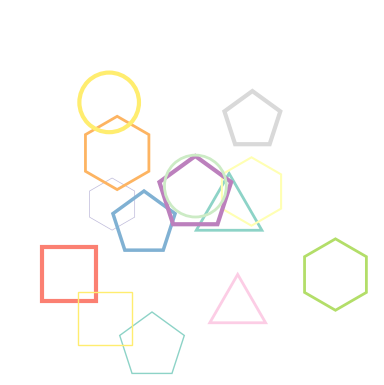[{"shape": "triangle", "thickness": 2, "radius": 0.49, "center": [0.595, 0.451]}, {"shape": "pentagon", "thickness": 1, "radius": 0.44, "center": [0.395, 0.101]}, {"shape": "hexagon", "thickness": 1.5, "radius": 0.44, "center": [0.653, 0.503]}, {"shape": "hexagon", "thickness": 0.5, "radius": 0.34, "center": [0.291, 0.47]}, {"shape": "square", "thickness": 3, "radius": 0.35, "center": [0.179, 0.289]}, {"shape": "pentagon", "thickness": 2.5, "radius": 0.42, "center": [0.374, 0.419]}, {"shape": "hexagon", "thickness": 2, "radius": 0.48, "center": [0.304, 0.603]}, {"shape": "hexagon", "thickness": 2, "radius": 0.46, "center": [0.871, 0.287]}, {"shape": "triangle", "thickness": 2, "radius": 0.42, "center": [0.617, 0.204]}, {"shape": "pentagon", "thickness": 3, "radius": 0.38, "center": [0.656, 0.687]}, {"shape": "pentagon", "thickness": 3, "radius": 0.49, "center": [0.507, 0.497]}, {"shape": "circle", "thickness": 2, "radius": 0.4, "center": [0.508, 0.517]}, {"shape": "circle", "thickness": 3, "radius": 0.39, "center": [0.284, 0.734]}, {"shape": "square", "thickness": 1, "radius": 0.35, "center": [0.273, 0.173]}]